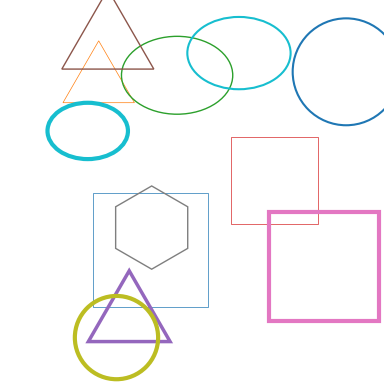[{"shape": "circle", "thickness": 1.5, "radius": 0.69, "center": [0.899, 0.814]}, {"shape": "square", "thickness": 0.5, "radius": 0.74, "center": [0.391, 0.351]}, {"shape": "triangle", "thickness": 0.5, "radius": 0.54, "center": [0.256, 0.787]}, {"shape": "oval", "thickness": 1, "radius": 0.72, "center": [0.46, 0.804]}, {"shape": "square", "thickness": 0.5, "radius": 0.56, "center": [0.713, 0.532]}, {"shape": "triangle", "thickness": 2.5, "radius": 0.61, "center": [0.336, 0.174]}, {"shape": "triangle", "thickness": 1, "radius": 0.69, "center": [0.28, 0.89]}, {"shape": "square", "thickness": 3, "radius": 0.71, "center": [0.841, 0.308]}, {"shape": "hexagon", "thickness": 1, "radius": 0.54, "center": [0.394, 0.409]}, {"shape": "circle", "thickness": 3, "radius": 0.54, "center": [0.303, 0.123]}, {"shape": "oval", "thickness": 3, "radius": 0.52, "center": [0.228, 0.66]}, {"shape": "oval", "thickness": 1.5, "radius": 0.67, "center": [0.621, 0.862]}]